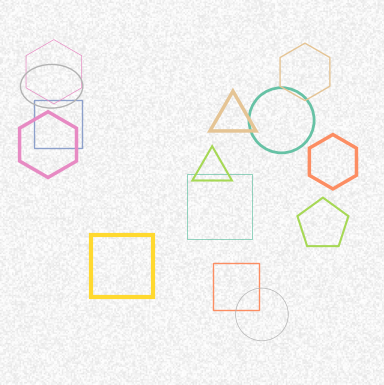[{"shape": "square", "thickness": 0.5, "radius": 0.42, "center": [0.571, 0.464]}, {"shape": "circle", "thickness": 2, "radius": 0.42, "center": [0.731, 0.688]}, {"shape": "square", "thickness": 1, "radius": 0.3, "center": [0.613, 0.256]}, {"shape": "hexagon", "thickness": 2.5, "radius": 0.35, "center": [0.865, 0.58]}, {"shape": "square", "thickness": 1, "radius": 0.31, "center": [0.151, 0.678]}, {"shape": "hexagon", "thickness": 2.5, "radius": 0.43, "center": [0.125, 0.624]}, {"shape": "hexagon", "thickness": 0.5, "radius": 0.42, "center": [0.14, 0.814]}, {"shape": "pentagon", "thickness": 1.5, "radius": 0.35, "center": [0.839, 0.417]}, {"shape": "triangle", "thickness": 1.5, "radius": 0.3, "center": [0.551, 0.561]}, {"shape": "square", "thickness": 3, "radius": 0.4, "center": [0.317, 0.309]}, {"shape": "hexagon", "thickness": 1, "radius": 0.37, "center": [0.792, 0.813]}, {"shape": "triangle", "thickness": 2.5, "radius": 0.34, "center": [0.605, 0.694]}, {"shape": "circle", "thickness": 0.5, "radius": 0.34, "center": [0.68, 0.183]}, {"shape": "oval", "thickness": 1, "radius": 0.4, "center": [0.134, 0.776]}]